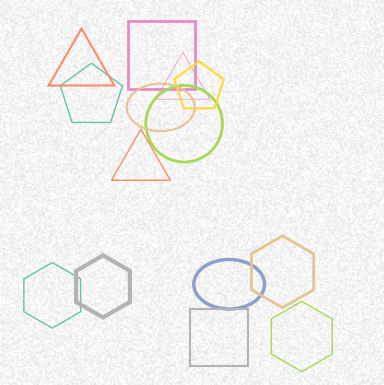[{"shape": "hexagon", "thickness": 1, "radius": 0.43, "center": [0.136, 0.233]}, {"shape": "pentagon", "thickness": 1, "radius": 0.43, "center": [0.237, 0.751]}, {"shape": "triangle", "thickness": 1, "radius": 0.44, "center": [0.366, 0.576]}, {"shape": "triangle", "thickness": 1.5, "radius": 0.49, "center": [0.212, 0.827]}, {"shape": "oval", "thickness": 2.5, "radius": 0.46, "center": [0.595, 0.262]}, {"shape": "triangle", "thickness": 0.5, "radius": 0.41, "center": [0.475, 0.783]}, {"shape": "square", "thickness": 2, "radius": 0.44, "center": [0.419, 0.857]}, {"shape": "circle", "thickness": 2, "radius": 0.5, "center": [0.478, 0.679]}, {"shape": "hexagon", "thickness": 1, "radius": 0.46, "center": [0.784, 0.126]}, {"shape": "pentagon", "thickness": 1.5, "radius": 0.34, "center": [0.517, 0.773]}, {"shape": "hexagon", "thickness": 2, "radius": 0.47, "center": [0.734, 0.294]}, {"shape": "oval", "thickness": 1.5, "radius": 0.44, "center": [0.418, 0.721]}, {"shape": "hexagon", "thickness": 3, "radius": 0.4, "center": [0.268, 0.256]}, {"shape": "square", "thickness": 1.5, "radius": 0.37, "center": [0.568, 0.123]}]